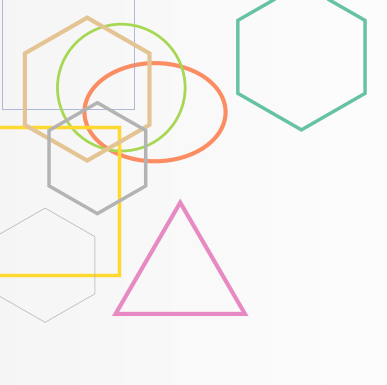[{"shape": "hexagon", "thickness": 2.5, "radius": 0.95, "center": [0.778, 0.852]}, {"shape": "oval", "thickness": 3, "radius": 0.91, "center": [0.4, 0.709]}, {"shape": "square", "thickness": 0.5, "radius": 0.85, "center": [0.175, 0.886]}, {"shape": "triangle", "thickness": 3, "radius": 0.96, "center": [0.465, 0.281]}, {"shape": "circle", "thickness": 2, "radius": 0.82, "center": [0.313, 0.772]}, {"shape": "square", "thickness": 2.5, "radius": 0.96, "center": [0.115, 0.478]}, {"shape": "hexagon", "thickness": 3, "radius": 0.93, "center": [0.225, 0.768]}, {"shape": "hexagon", "thickness": 0.5, "radius": 0.74, "center": [0.116, 0.311]}, {"shape": "hexagon", "thickness": 2.5, "radius": 0.72, "center": [0.251, 0.589]}]